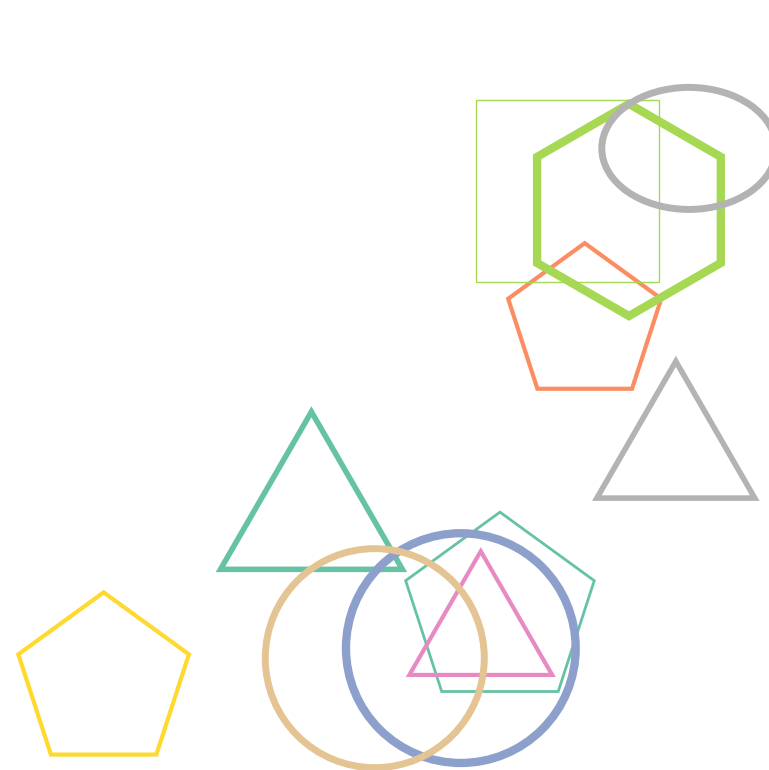[{"shape": "pentagon", "thickness": 1, "radius": 0.64, "center": [0.649, 0.206]}, {"shape": "triangle", "thickness": 2, "radius": 0.68, "center": [0.404, 0.329]}, {"shape": "pentagon", "thickness": 1.5, "radius": 0.52, "center": [0.759, 0.58]}, {"shape": "circle", "thickness": 3, "radius": 0.75, "center": [0.598, 0.158]}, {"shape": "triangle", "thickness": 1.5, "radius": 0.54, "center": [0.624, 0.177]}, {"shape": "square", "thickness": 0.5, "radius": 0.59, "center": [0.737, 0.752]}, {"shape": "hexagon", "thickness": 3, "radius": 0.69, "center": [0.817, 0.727]}, {"shape": "pentagon", "thickness": 1.5, "radius": 0.58, "center": [0.135, 0.114]}, {"shape": "circle", "thickness": 2.5, "radius": 0.71, "center": [0.487, 0.145]}, {"shape": "oval", "thickness": 2.5, "radius": 0.57, "center": [0.895, 0.807]}, {"shape": "triangle", "thickness": 2, "radius": 0.59, "center": [0.878, 0.412]}]